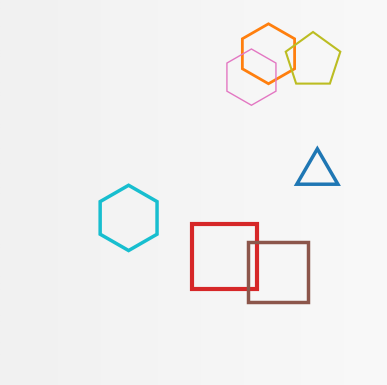[{"shape": "triangle", "thickness": 2.5, "radius": 0.31, "center": [0.819, 0.552]}, {"shape": "hexagon", "thickness": 2, "radius": 0.39, "center": [0.693, 0.86]}, {"shape": "square", "thickness": 3, "radius": 0.42, "center": [0.579, 0.334]}, {"shape": "square", "thickness": 2.5, "radius": 0.39, "center": [0.717, 0.293]}, {"shape": "hexagon", "thickness": 1, "radius": 0.37, "center": [0.649, 0.8]}, {"shape": "pentagon", "thickness": 1.5, "radius": 0.37, "center": [0.808, 0.843]}, {"shape": "hexagon", "thickness": 2.5, "radius": 0.42, "center": [0.332, 0.434]}]